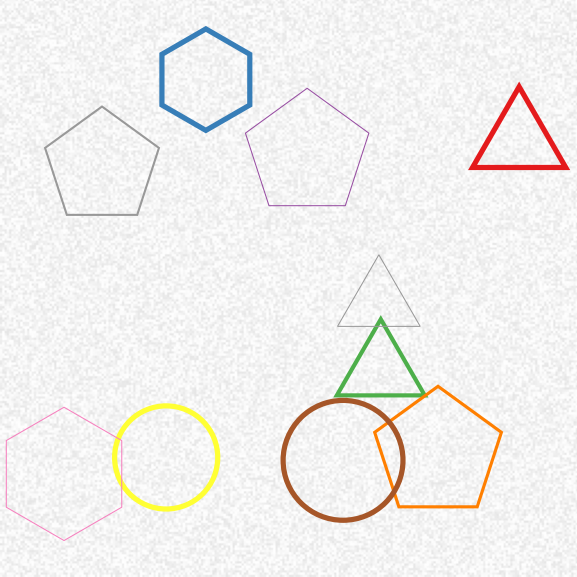[{"shape": "triangle", "thickness": 2.5, "radius": 0.47, "center": [0.899, 0.756]}, {"shape": "hexagon", "thickness": 2.5, "radius": 0.44, "center": [0.356, 0.861]}, {"shape": "triangle", "thickness": 2, "radius": 0.44, "center": [0.659, 0.358]}, {"shape": "pentagon", "thickness": 0.5, "radius": 0.56, "center": [0.532, 0.734]}, {"shape": "pentagon", "thickness": 1.5, "radius": 0.58, "center": [0.759, 0.215]}, {"shape": "circle", "thickness": 2.5, "radius": 0.45, "center": [0.288, 0.207]}, {"shape": "circle", "thickness": 2.5, "radius": 0.52, "center": [0.594, 0.202]}, {"shape": "hexagon", "thickness": 0.5, "radius": 0.58, "center": [0.111, 0.179]}, {"shape": "pentagon", "thickness": 1, "radius": 0.52, "center": [0.177, 0.711]}, {"shape": "triangle", "thickness": 0.5, "radius": 0.41, "center": [0.656, 0.475]}]